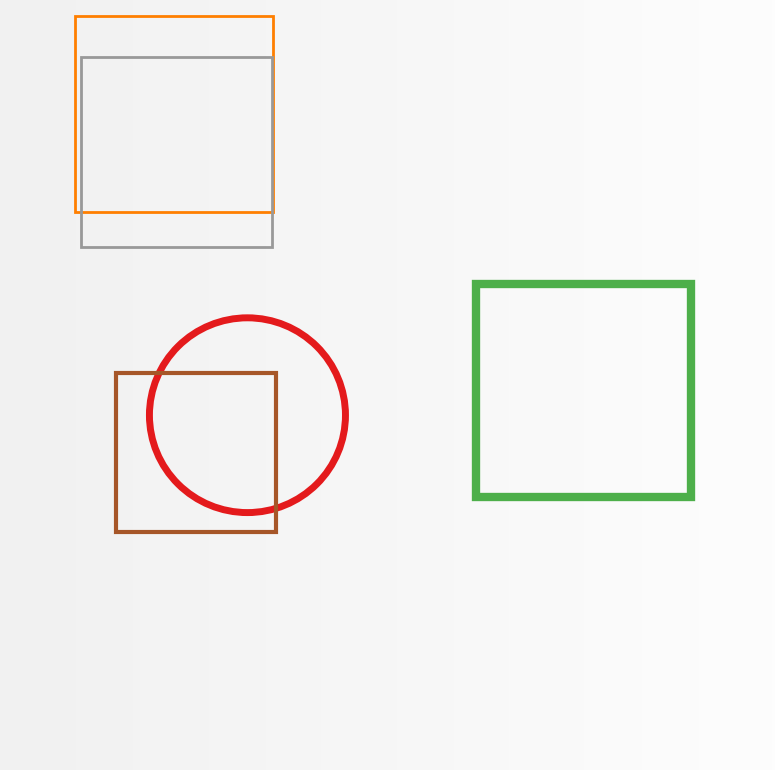[{"shape": "circle", "thickness": 2.5, "radius": 0.63, "center": [0.319, 0.461]}, {"shape": "square", "thickness": 3, "radius": 0.69, "center": [0.752, 0.493]}, {"shape": "square", "thickness": 1, "radius": 0.64, "center": [0.224, 0.852]}, {"shape": "square", "thickness": 1.5, "radius": 0.52, "center": [0.253, 0.412]}, {"shape": "square", "thickness": 1, "radius": 0.62, "center": [0.228, 0.802]}]